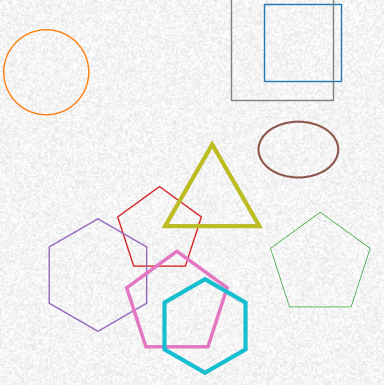[{"shape": "square", "thickness": 1, "radius": 0.5, "center": [0.786, 0.89]}, {"shape": "circle", "thickness": 1, "radius": 0.55, "center": [0.12, 0.812]}, {"shape": "pentagon", "thickness": 0.5, "radius": 0.68, "center": [0.832, 0.313]}, {"shape": "pentagon", "thickness": 1, "radius": 0.57, "center": [0.414, 0.401]}, {"shape": "hexagon", "thickness": 1, "radius": 0.73, "center": [0.254, 0.286]}, {"shape": "oval", "thickness": 1.5, "radius": 0.52, "center": [0.775, 0.611]}, {"shape": "pentagon", "thickness": 2.5, "radius": 0.69, "center": [0.459, 0.21]}, {"shape": "square", "thickness": 1, "radius": 0.66, "center": [0.733, 0.873]}, {"shape": "triangle", "thickness": 3, "radius": 0.71, "center": [0.551, 0.483]}, {"shape": "hexagon", "thickness": 3, "radius": 0.61, "center": [0.532, 0.153]}]